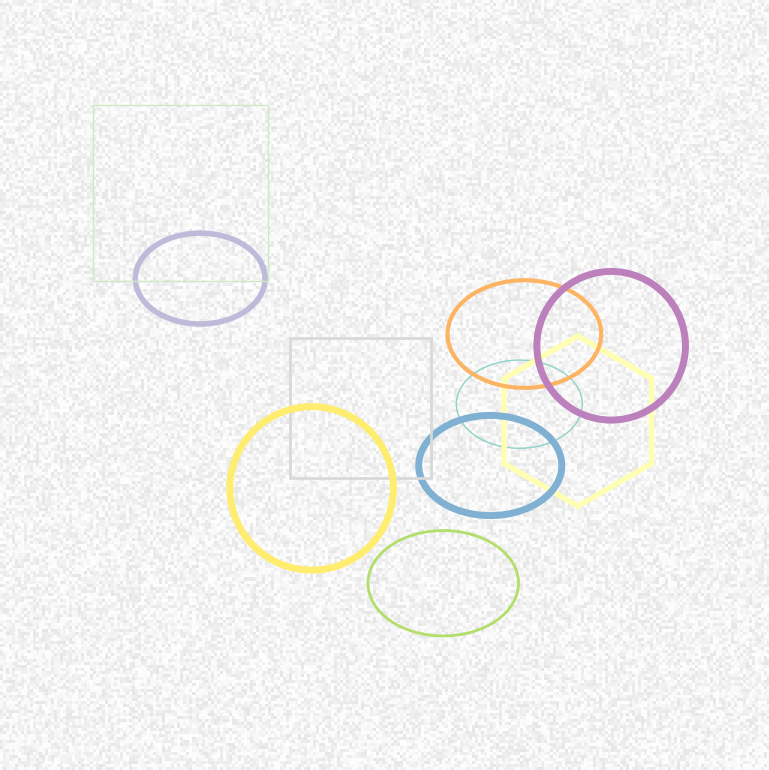[{"shape": "oval", "thickness": 0.5, "radius": 0.41, "center": [0.674, 0.475]}, {"shape": "hexagon", "thickness": 2, "radius": 0.55, "center": [0.75, 0.453]}, {"shape": "oval", "thickness": 2, "radius": 0.42, "center": [0.26, 0.638]}, {"shape": "oval", "thickness": 2.5, "radius": 0.46, "center": [0.637, 0.395]}, {"shape": "oval", "thickness": 1.5, "radius": 0.5, "center": [0.681, 0.566]}, {"shape": "oval", "thickness": 1, "radius": 0.49, "center": [0.576, 0.243]}, {"shape": "square", "thickness": 1, "radius": 0.46, "center": [0.468, 0.47]}, {"shape": "circle", "thickness": 2.5, "radius": 0.48, "center": [0.794, 0.551]}, {"shape": "square", "thickness": 0.5, "radius": 0.57, "center": [0.234, 0.75]}, {"shape": "circle", "thickness": 2.5, "radius": 0.53, "center": [0.405, 0.366]}]